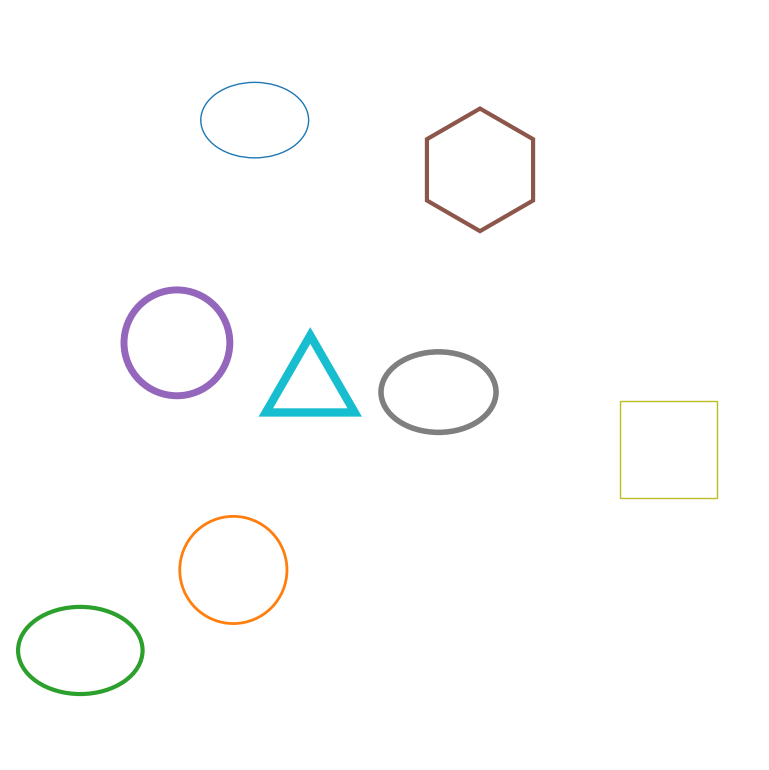[{"shape": "oval", "thickness": 0.5, "radius": 0.35, "center": [0.331, 0.844]}, {"shape": "circle", "thickness": 1, "radius": 0.35, "center": [0.303, 0.26]}, {"shape": "oval", "thickness": 1.5, "radius": 0.4, "center": [0.104, 0.155]}, {"shape": "circle", "thickness": 2.5, "radius": 0.34, "center": [0.23, 0.555]}, {"shape": "hexagon", "thickness": 1.5, "radius": 0.4, "center": [0.623, 0.779]}, {"shape": "oval", "thickness": 2, "radius": 0.37, "center": [0.57, 0.491]}, {"shape": "square", "thickness": 0.5, "radius": 0.32, "center": [0.868, 0.417]}, {"shape": "triangle", "thickness": 3, "radius": 0.33, "center": [0.403, 0.498]}]